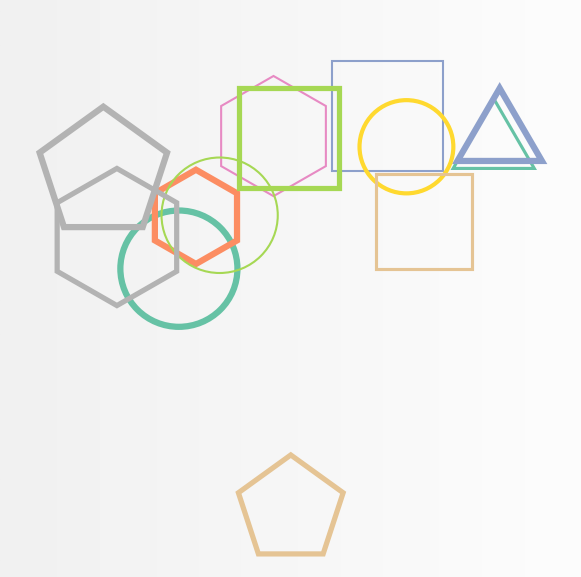[{"shape": "triangle", "thickness": 1.5, "radius": 0.4, "center": [0.849, 0.748]}, {"shape": "circle", "thickness": 3, "radius": 0.5, "center": [0.308, 0.534]}, {"shape": "hexagon", "thickness": 3, "radius": 0.41, "center": [0.337, 0.624]}, {"shape": "triangle", "thickness": 3, "radius": 0.42, "center": [0.86, 0.762]}, {"shape": "square", "thickness": 1, "radius": 0.47, "center": [0.667, 0.798]}, {"shape": "hexagon", "thickness": 1, "radius": 0.52, "center": [0.471, 0.764]}, {"shape": "circle", "thickness": 1, "radius": 0.5, "center": [0.378, 0.626]}, {"shape": "square", "thickness": 2.5, "radius": 0.43, "center": [0.497, 0.76]}, {"shape": "circle", "thickness": 2, "radius": 0.4, "center": [0.699, 0.745]}, {"shape": "square", "thickness": 1.5, "radius": 0.41, "center": [0.729, 0.616]}, {"shape": "pentagon", "thickness": 2.5, "radius": 0.47, "center": [0.5, 0.117]}, {"shape": "pentagon", "thickness": 3, "radius": 0.58, "center": [0.178, 0.699]}, {"shape": "hexagon", "thickness": 2.5, "radius": 0.59, "center": [0.201, 0.589]}]